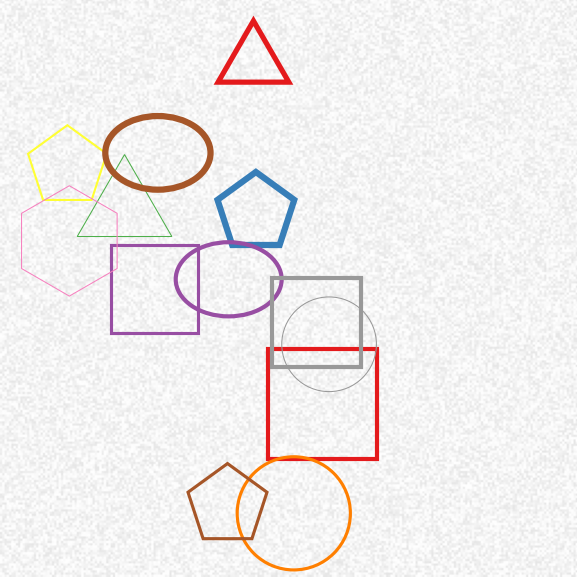[{"shape": "square", "thickness": 2, "radius": 0.47, "center": [0.559, 0.3]}, {"shape": "triangle", "thickness": 2.5, "radius": 0.35, "center": [0.439, 0.892]}, {"shape": "pentagon", "thickness": 3, "radius": 0.35, "center": [0.443, 0.631]}, {"shape": "triangle", "thickness": 0.5, "radius": 0.47, "center": [0.216, 0.637]}, {"shape": "square", "thickness": 1.5, "radius": 0.38, "center": [0.267, 0.499]}, {"shape": "oval", "thickness": 2, "radius": 0.46, "center": [0.396, 0.516]}, {"shape": "circle", "thickness": 1.5, "radius": 0.49, "center": [0.509, 0.11]}, {"shape": "pentagon", "thickness": 1, "radius": 0.36, "center": [0.117, 0.711]}, {"shape": "oval", "thickness": 3, "radius": 0.46, "center": [0.273, 0.734]}, {"shape": "pentagon", "thickness": 1.5, "radius": 0.36, "center": [0.394, 0.125]}, {"shape": "hexagon", "thickness": 0.5, "radius": 0.48, "center": [0.12, 0.582]}, {"shape": "circle", "thickness": 0.5, "radius": 0.41, "center": [0.57, 0.403]}, {"shape": "square", "thickness": 2, "radius": 0.38, "center": [0.548, 0.44]}]